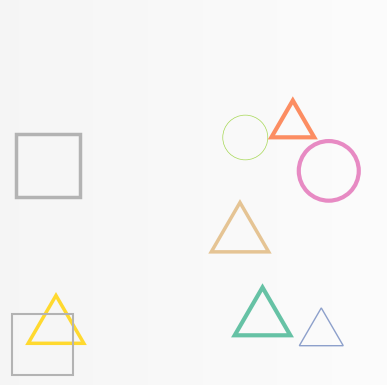[{"shape": "triangle", "thickness": 3, "radius": 0.41, "center": [0.677, 0.171]}, {"shape": "triangle", "thickness": 3, "radius": 0.32, "center": [0.756, 0.675]}, {"shape": "triangle", "thickness": 1, "radius": 0.33, "center": [0.829, 0.135]}, {"shape": "circle", "thickness": 3, "radius": 0.39, "center": [0.848, 0.556]}, {"shape": "circle", "thickness": 0.5, "radius": 0.29, "center": [0.633, 0.643]}, {"shape": "triangle", "thickness": 2.5, "radius": 0.41, "center": [0.144, 0.15]}, {"shape": "triangle", "thickness": 2.5, "radius": 0.43, "center": [0.619, 0.389]}, {"shape": "square", "thickness": 1.5, "radius": 0.4, "center": [0.109, 0.105]}, {"shape": "square", "thickness": 2.5, "radius": 0.41, "center": [0.124, 0.569]}]